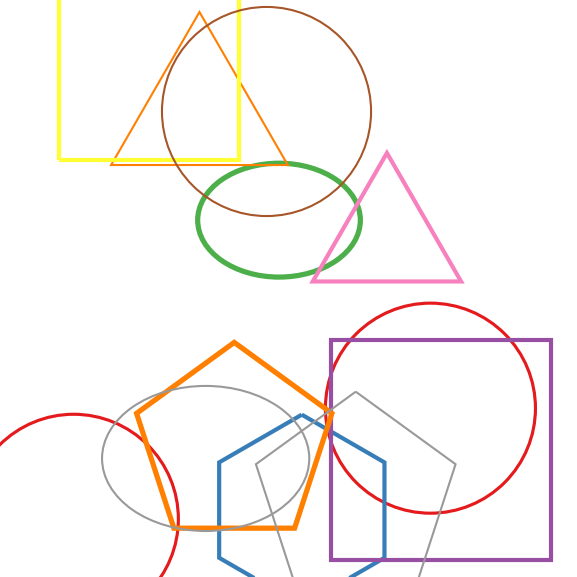[{"shape": "circle", "thickness": 1.5, "radius": 0.91, "center": [0.128, 0.1]}, {"shape": "circle", "thickness": 1.5, "radius": 0.91, "center": [0.745, 0.292]}, {"shape": "hexagon", "thickness": 2, "radius": 0.83, "center": [0.523, 0.116]}, {"shape": "oval", "thickness": 2.5, "radius": 0.7, "center": [0.483, 0.618]}, {"shape": "square", "thickness": 2, "radius": 0.95, "center": [0.764, 0.22]}, {"shape": "pentagon", "thickness": 2.5, "radius": 0.89, "center": [0.406, 0.228]}, {"shape": "triangle", "thickness": 1, "radius": 0.88, "center": [0.345, 0.802]}, {"shape": "square", "thickness": 2, "radius": 0.78, "center": [0.258, 0.878]}, {"shape": "circle", "thickness": 1, "radius": 0.91, "center": [0.462, 0.806]}, {"shape": "triangle", "thickness": 2, "radius": 0.74, "center": [0.67, 0.586]}, {"shape": "oval", "thickness": 1, "radius": 0.9, "center": [0.356, 0.205]}, {"shape": "pentagon", "thickness": 1, "radius": 0.91, "center": [0.616, 0.139]}]